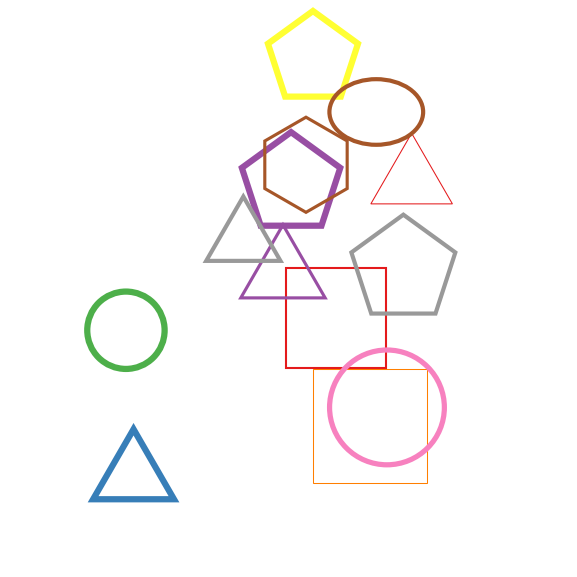[{"shape": "triangle", "thickness": 0.5, "radius": 0.41, "center": [0.713, 0.687]}, {"shape": "square", "thickness": 1, "radius": 0.43, "center": [0.581, 0.449]}, {"shape": "triangle", "thickness": 3, "radius": 0.4, "center": [0.231, 0.175]}, {"shape": "circle", "thickness": 3, "radius": 0.33, "center": [0.218, 0.427]}, {"shape": "triangle", "thickness": 1.5, "radius": 0.42, "center": [0.49, 0.525]}, {"shape": "pentagon", "thickness": 3, "radius": 0.45, "center": [0.504, 0.681]}, {"shape": "square", "thickness": 0.5, "radius": 0.49, "center": [0.641, 0.262]}, {"shape": "pentagon", "thickness": 3, "radius": 0.41, "center": [0.542, 0.898]}, {"shape": "oval", "thickness": 2, "radius": 0.41, "center": [0.652, 0.805]}, {"shape": "hexagon", "thickness": 1.5, "radius": 0.41, "center": [0.53, 0.714]}, {"shape": "circle", "thickness": 2.5, "radius": 0.5, "center": [0.67, 0.294]}, {"shape": "pentagon", "thickness": 2, "radius": 0.47, "center": [0.698, 0.533]}, {"shape": "triangle", "thickness": 2, "radius": 0.37, "center": [0.421, 0.585]}]